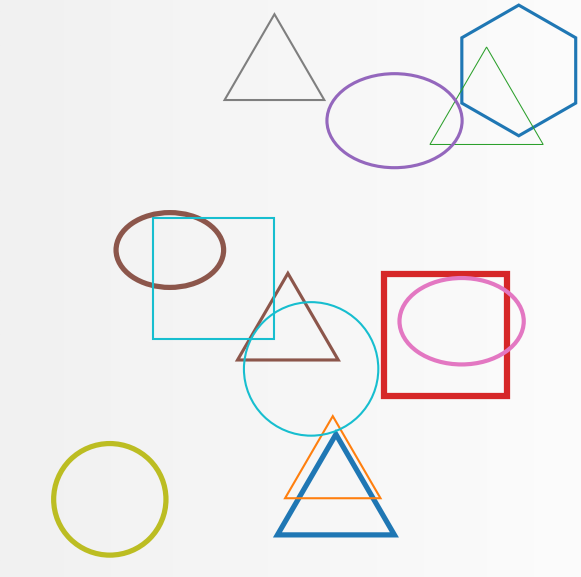[{"shape": "triangle", "thickness": 2.5, "radius": 0.58, "center": [0.578, 0.131]}, {"shape": "hexagon", "thickness": 1.5, "radius": 0.57, "center": [0.893, 0.877]}, {"shape": "triangle", "thickness": 1, "radius": 0.47, "center": [0.573, 0.184]}, {"shape": "triangle", "thickness": 0.5, "radius": 0.56, "center": [0.837, 0.805]}, {"shape": "square", "thickness": 3, "radius": 0.53, "center": [0.767, 0.419]}, {"shape": "oval", "thickness": 1.5, "radius": 0.58, "center": [0.679, 0.79]}, {"shape": "triangle", "thickness": 1.5, "radius": 0.5, "center": [0.495, 0.426]}, {"shape": "oval", "thickness": 2.5, "radius": 0.46, "center": [0.292, 0.566]}, {"shape": "oval", "thickness": 2, "radius": 0.53, "center": [0.794, 0.443]}, {"shape": "triangle", "thickness": 1, "radius": 0.5, "center": [0.472, 0.875]}, {"shape": "circle", "thickness": 2.5, "radius": 0.48, "center": [0.189, 0.134]}, {"shape": "circle", "thickness": 1, "radius": 0.58, "center": [0.535, 0.36]}, {"shape": "square", "thickness": 1, "radius": 0.52, "center": [0.367, 0.517]}]